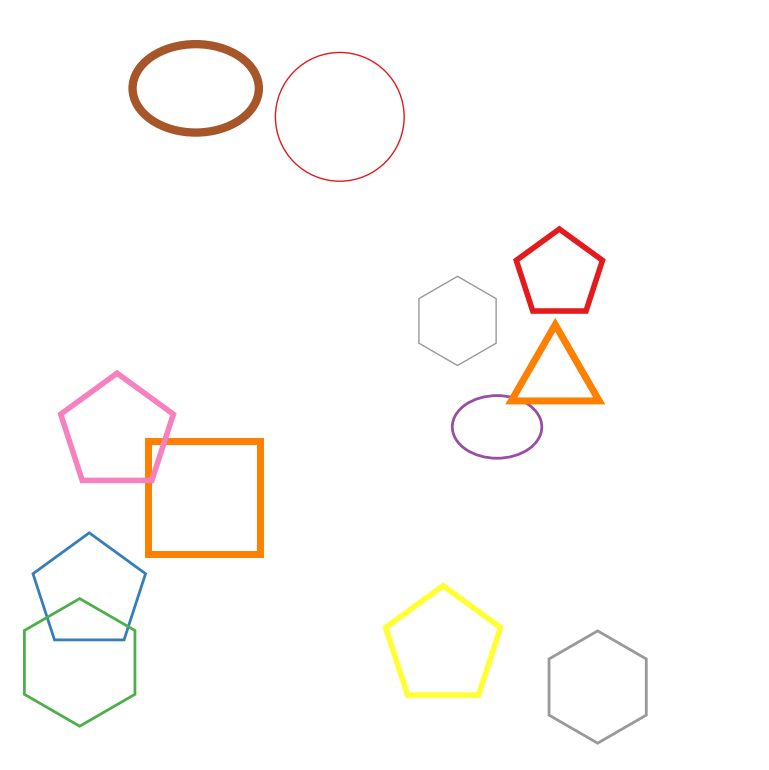[{"shape": "pentagon", "thickness": 2, "radius": 0.29, "center": [0.726, 0.644]}, {"shape": "circle", "thickness": 0.5, "radius": 0.42, "center": [0.441, 0.848]}, {"shape": "pentagon", "thickness": 1, "radius": 0.38, "center": [0.116, 0.231]}, {"shape": "hexagon", "thickness": 1, "radius": 0.41, "center": [0.103, 0.14]}, {"shape": "oval", "thickness": 1, "radius": 0.29, "center": [0.646, 0.446]}, {"shape": "triangle", "thickness": 2.5, "radius": 0.33, "center": [0.721, 0.512]}, {"shape": "square", "thickness": 2.5, "radius": 0.36, "center": [0.265, 0.354]}, {"shape": "pentagon", "thickness": 2, "radius": 0.39, "center": [0.575, 0.161]}, {"shape": "oval", "thickness": 3, "radius": 0.41, "center": [0.254, 0.885]}, {"shape": "pentagon", "thickness": 2, "radius": 0.38, "center": [0.152, 0.438]}, {"shape": "hexagon", "thickness": 0.5, "radius": 0.29, "center": [0.594, 0.583]}, {"shape": "hexagon", "thickness": 1, "radius": 0.36, "center": [0.776, 0.108]}]